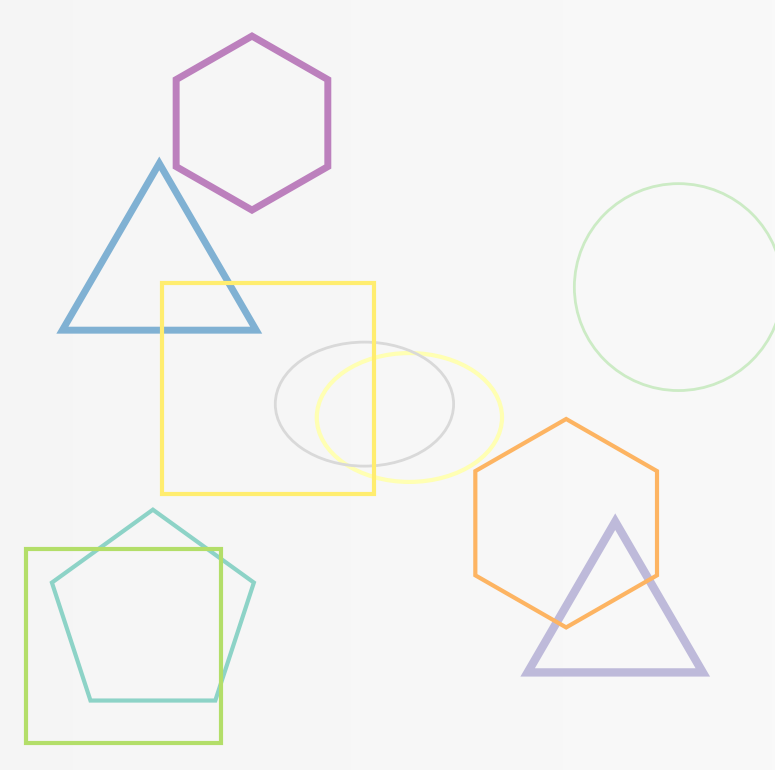[{"shape": "pentagon", "thickness": 1.5, "radius": 0.69, "center": [0.197, 0.201]}, {"shape": "oval", "thickness": 1.5, "radius": 0.6, "center": [0.528, 0.458]}, {"shape": "triangle", "thickness": 3, "radius": 0.65, "center": [0.794, 0.192]}, {"shape": "triangle", "thickness": 2.5, "radius": 0.72, "center": [0.206, 0.643]}, {"shape": "hexagon", "thickness": 1.5, "radius": 0.68, "center": [0.731, 0.321]}, {"shape": "square", "thickness": 1.5, "radius": 0.63, "center": [0.16, 0.161]}, {"shape": "oval", "thickness": 1, "radius": 0.58, "center": [0.47, 0.475]}, {"shape": "hexagon", "thickness": 2.5, "radius": 0.56, "center": [0.325, 0.84]}, {"shape": "circle", "thickness": 1, "radius": 0.67, "center": [0.875, 0.627]}, {"shape": "square", "thickness": 1.5, "radius": 0.68, "center": [0.346, 0.495]}]